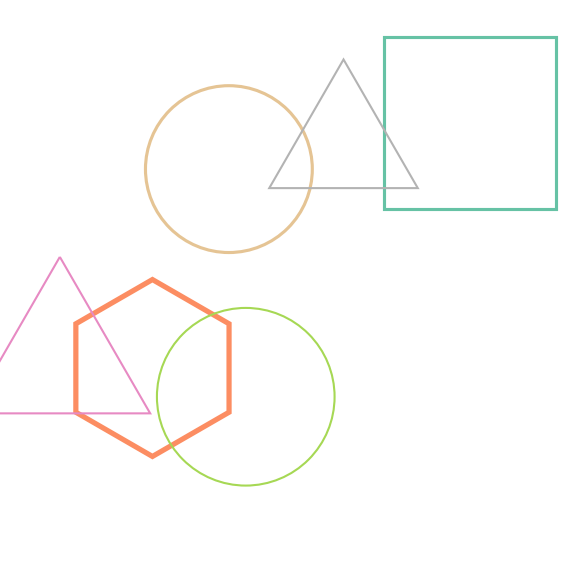[{"shape": "square", "thickness": 1.5, "radius": 0.75, "center": [0.815, 0.787]}, {"shape": "hexagon", "thickness": 2.5, "radius": 0.77, "center": [0.264, 0.362]}, {"shape": "triangle", "thickness": 1, "radius": 0.9, "center": [0.104, 0.374]}, {"shape": "circle", "thickness": 1, "radius": 0.77, "center": [0.426, 0.312]}, {"shape": "circle", "thickness": 1.5, "radius": 0.72, "center": [0.396, 0.706]}, {"shape": "triangle", "thickness": 1, "radius": 0.74, "center": [0.595, 0.748]}]